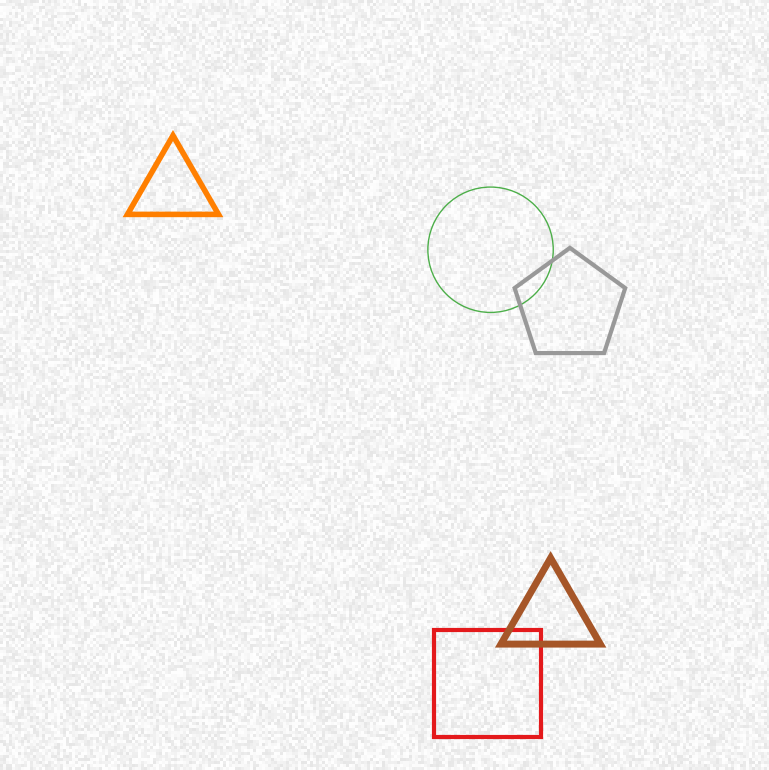[{"shape": "square", "thickness": 1.5, "radius": 0.35, "center": [0.633, 0.113]}, {"shape": "circle", "thickness": 0.5, "radius": 0.41, "center": [0.637, 0.676]}, {"shape": "triangle", "thickness": 2, "radius": 0.34, "center": [0.225, 0.756]}, {"shape": "triangle", "thickness": 2.5, "radius": 0.37, "center": [0.715, 0.201]}, {"shape": "pentagon", "thickness": 1.5, "radius": 0.38, "center": [0.74, 0.603]}]